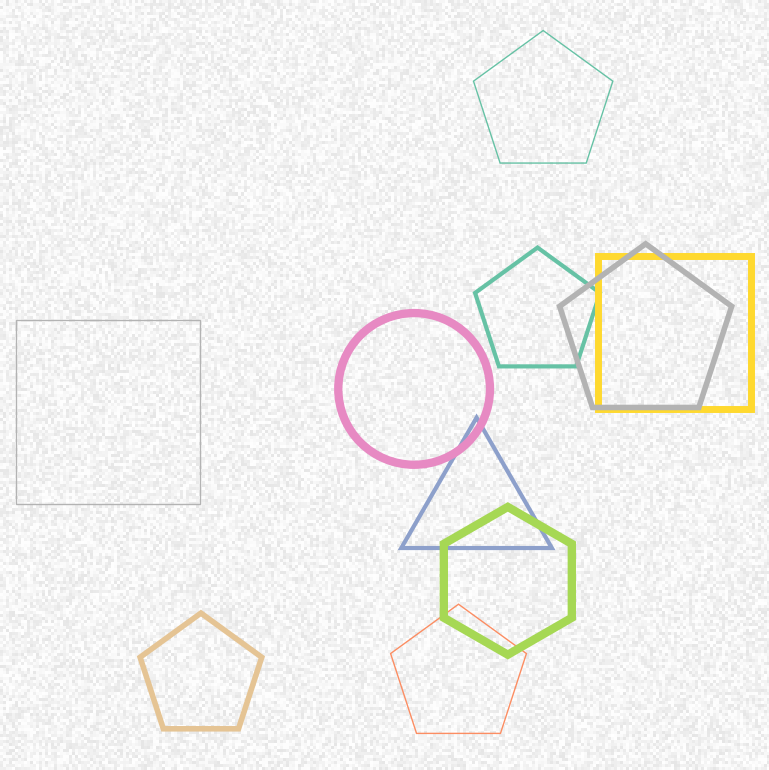[{"shape": "pentagon", "thickness": 1.5, "radius": 0.43, "center": [0.698, 0.593]}, {"shape": "pentagon", "thickness": 0.5, "radius": 0.48, "center": [0.705, 0.865]}, {"shape": "pentagon", "thickness": 0.5, "radius": 0.46, "center": [0.595, 0.123]}, {"shape": "triangle", "thickness": 1.5, "radius": 0.56, "center": [0.619, 0.345]}, {"shape": "circle", "thickness": 3, "radius": 0.49, "center": [0.538, 0.495]}, {"shape": "hexagon", "thickness": 3, "radius": 0.48, "center": [0.66, 0.246]}, {"shape": "square", "thickness": 2.5, "radius": 0.5, "center": [0.876, 0.568]}, {"shape": "pentagon", "thickness": 2, "radius": 0.42, "center": [0.261, 0.121]}, {"shape": "square", "thickness": 0.5, "radius": 0.6, "center": [0.14, 0.465]}, {"shape": "pentagon", "thickness": 2, "radius": 0.59, "center": [0.839, 0.566]}]